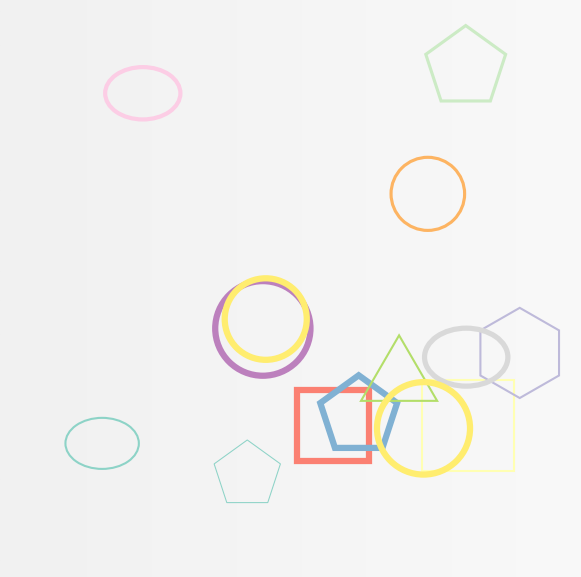[{"shape": "pentagon", "thickness": 0.5, "radius": 0.3, "center": [0.425, 0.177]}, {"shape": "oval", "thickness": 1, "radius": 0.32, "center": [0.176, 0.231]}, {"shape": "square", "thickness": 1, "radius": 0.39, "center": [0.805, 0.262]}, {"shape": "hexagon", "thickness": 1, "radius": 0.39, "center": [0.894, 0.388]}, {"shape": "square", "thickness": 3, "radius": 0.31, "center": [0.573, 0.262]}, {"shape": "pentagon", "thickness": 3, "radius": 0.35, "center": [0.617, 0.28]}, {"shape": "circle", "thickness": 1.5, "radius": 0.32, "center": [0.736, 0.663]}, {"shape": "triangle", "thickness": 1, "radius": 0.38, "center": [0.687, 0.343]}, {"shape": "oval", "thickness": 2, "radius": 0.32, "center": [0.246, 0.838]}, {"shape": "oval", "thickness": 2.5, "radius": 0.36, "center": [0.802, 0.381]}, {"shape": "circle", "thickness": 3, "radius": 0.41, "center": [0.452, 0.43]}, {"shape": "pentagon", "thickness": 1.5, "radius": 0.36, "center": [0.801, 0.883]}, {"shape": "circle", "thickness": 3, "radius": 0.35, "center": [0.457, 0.447]}, {"shape": "circle", "thickness": 3, "radius": 0.4, "center": [0.729, 0.257]}]